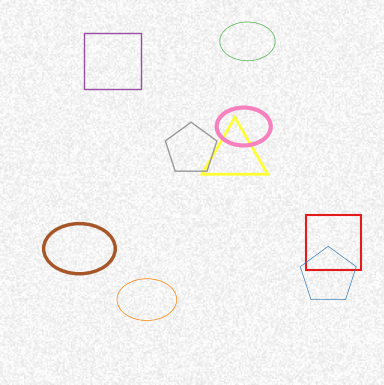[{"shape": "square", "thickness": 1.5, "radius": 0.36, "center": [0.867, 0.37]}, {"shape": "pentagon", "thickness": 0.5, "radius": 0.38, "center": [0.853, 0.284]}, {"shape": "oval", "thickness": 0.5, "radius": 0.36, "center": [0.643, 0.893]}, {"shape": "square", "thickness": 1, "radius": 0.37, "center": [0.292, 0.841]}, {"shape": "oval", "thickness": 0.5, "radius": 0.39, "center": [0.381, 0.222]}, {"shape": "triangle", "thickness": 2, "radius": 0.49, "center": [0.61, 0.597]}, {"shape": "oval", "thickness": 2.5, "radius": 0.47, "center": [0.206, 0.354]}, {"shape": "oval", "thickness": 3, "radius": 0.35, "center": [0.633, 0.671]}, {"shape": "pentagon", "thickness": 1, "radius": 0.35, "center": [0.496, 0.612]}]